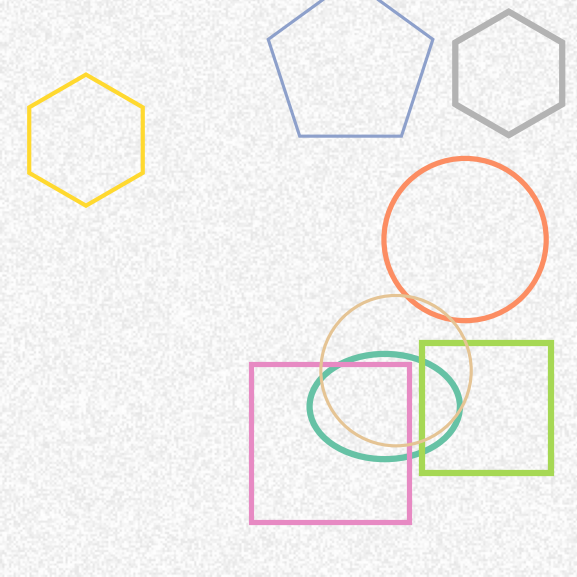[{"shape": "oval", "thickness": 3, "radius": 0.65, "center": [0.666, 0.295]}, {"shape": "circle", "thickness": 2.5, "radius": 0.7, "center": [0.805, 0.584]}, {"shape": "pentagon", "thickness": 1.5, "radius": 0.75, "center": [0.607, 0.885]}, {"shape": "square", "thickness": 2.5, "radius": 0.69, "center": [0.571, 0.232]}, {"shape": "square", "thickness": 3, "radius": 0.56, "center": [0.843, 0.292]}, {"shape": "hexagon", "thickness": 2, "radius": 0.57, "center": [0.149, 0.757]}, {"shape": "circle", "thickness": 1.5, "radius": 0.65, "center": [0.686, 0.357]}, {"shape": "hexagon", "thickness": 3, "radius": 0.53, "center": [0.881, 0.872]}]